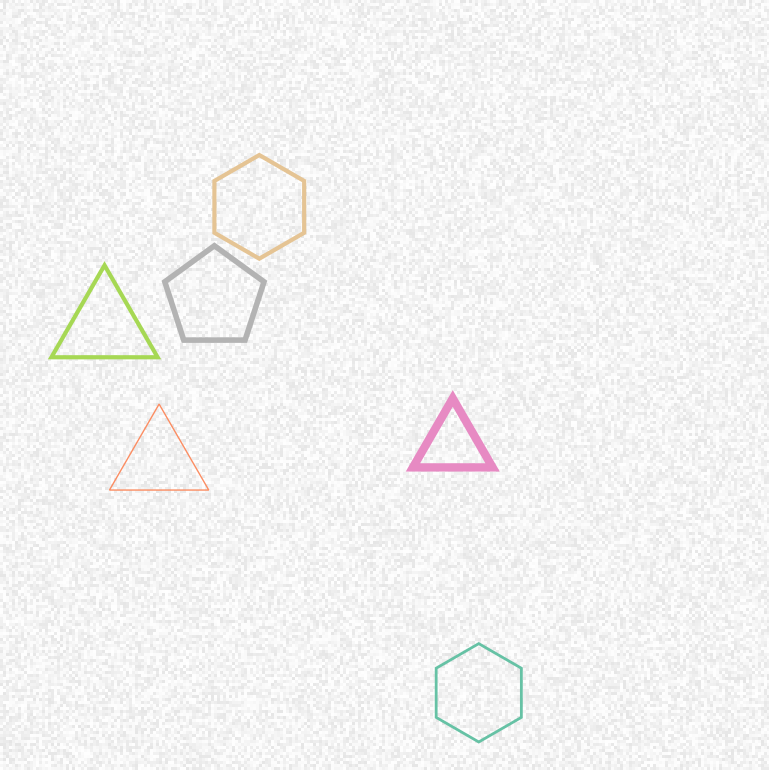[{"shape": "hexagon", "thickness": 1, "radius": 0.32, "center": [0.622, 0.1]}, {"shape": "triangle", "thickness": 0.5, "radius": 0.37, "center": [0.207, 0.401]}, {"shape": "triangle", "thickness": 3, "radius": 0.3, "center": [0.588, 0.423]}, {"shape": "triangle", "thickness": 1.5, "radius": 0.4, "center": [0.136, 0.576]}, {"shape": "hexagon", "thickness": 1.5, "radius": 0.34, "center": [0.337, 0.731]}, {"shape": "pentagon", "thickness": 2, "radius": 0.34, "center": [0.278, 0.613]}]